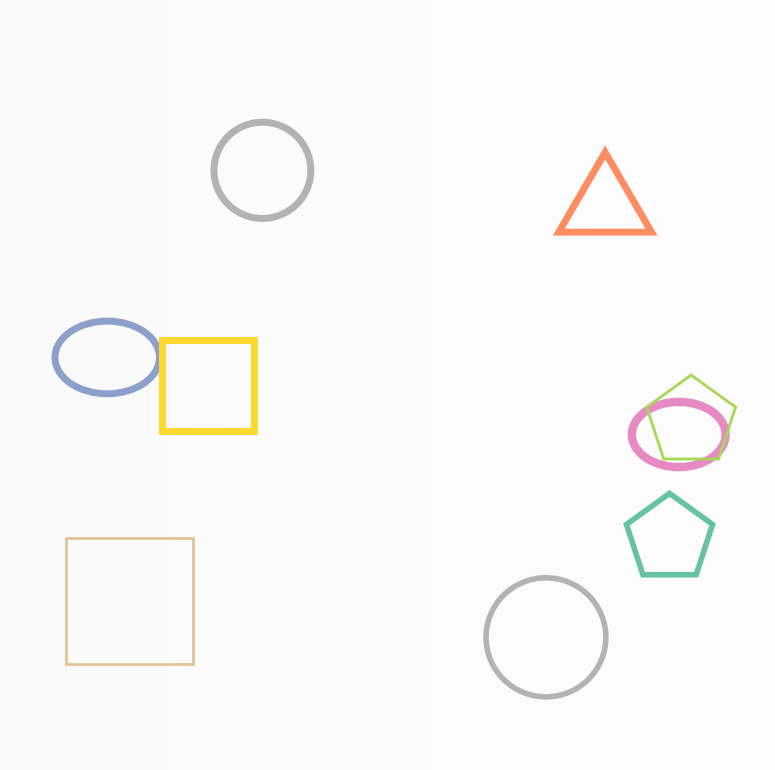[{"shape": "pentagon", "thickness": 2, "radius": 0.29, "center": [0.864, 0.301]}, {"shape": "triangle", "thickness": 2.5, "radius": 0.35, "center": [0.781, 0.733]}, {"shape": "oval", "thickness": 2.5, "radius": 0.34, "center": [0.138, 0.536]}, {"shape": "oval", "thickness": 3, "radius": 0.3, "center": [0.876, 0.436]}, {"shape": "pentagon", "thickness": 1, "radius": 0.3, "center": [0.892, 0.453]}, {"shape": "square", "thickness": 2.5, "radius": 0.3, "center": [0.268, 0.499]}, {"shape": "square", "thickness": 1, "radius": 0.41, "center": [0.167, 0.219]}, {"shape": "circle", "thickness": 2.5, "radius": 0.31, "center": [0.339, 0.779]}, {"shape": "circle", "thickness": 2, "radius": 0.39, "center": [0.704, 0.172]}]